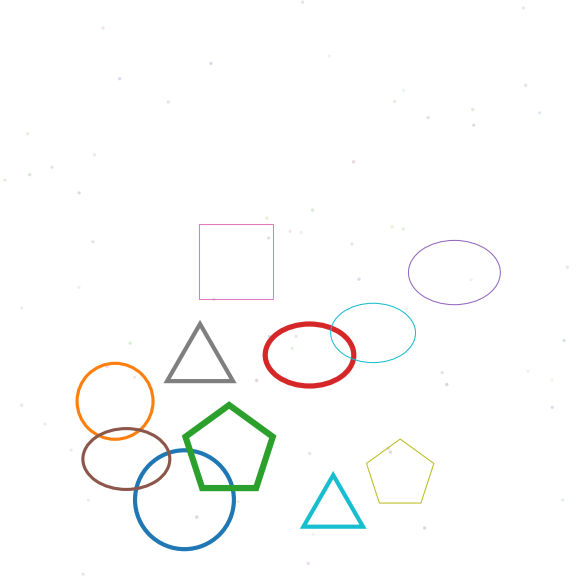[{"shape": "circle", "thickness": 2, "radius": 0.43, "center": [0.319, 0.134]}, {"shape": "circle", "thickness": 1.5, "radius": 0.33, "center": [0.199, 0.304]}, {"shape": "pentagon", "thickness": 3, "radius": 0.4, "center": [0.397, 0.218]}, {"shape": "oval", "thickness": 2.5, "radius": 0.38, "center": [0.536, 0.384]}, {"shape": "oval", "thickness": 0.5, "radius": 0.4, "center": [0.787, 0.527]}, {"shape": "oval", "thickness": 1.5, "radius": 0.38, "center": [0.219, 0.204]}, {"shape": "square", "thickness": 0.5, "radius": 0.32, "center": [0.409, 0.546]}, {"shape": "triangle", "thickness": 2, "radius": 0.33, "center": [0.346, 0.372]}, {"shape": "pentagon", "thickness": 0.5, "radius": 0.31, "center": [0.693, 0.178]}, {"shape": "triangle", "thickness": 2, "radius": 0.3, "center": [0.577, 0.117]}, {"shape": "oval", "thickness": 0.5, "radius": 0.37, "center": [0.646, 0.423]}]